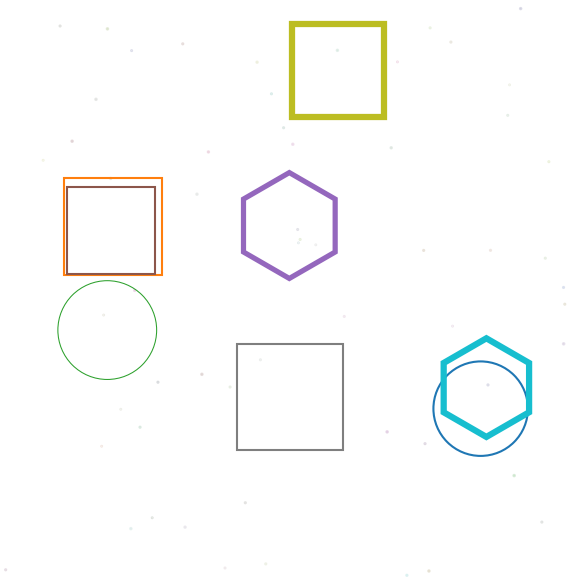[{"shape": "circle", "thickness": 1, "radius": 0.41, "center": [0.832, 0.291]}, {"shape": "square", "thickness": 1, "radius": 0.42, "center": [0.196, 0.607]}, {"shape": "circle", "thickness": 0.5, "radius": 0.43, "center": [0.186, 0.428]}, {"shape": "hexagon", "thickness": 2.5, "radius": 0.46, "center": [0.501, 0.609]}, {"shape": "square", "thickness": 1, "radius": 0.38, "center": [0.192, 0.6]}, {"shape": "square", "thickness": 1, "radius": 0.46, "center": [0.501, 0.312]}, {"shape": "square", "thickness": 3, "radius": 0.4, "center": [0.585, 0.877]}, {"shape": "hexagon", "thickness": 3, "radius": 0.43, "center": [0.842, 0.328]}]